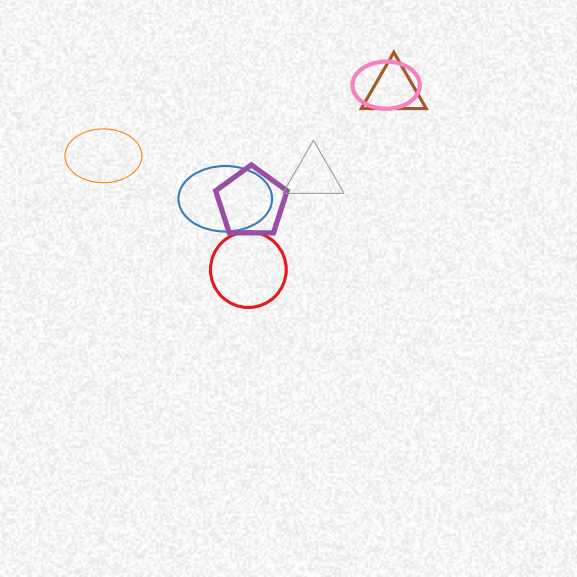[{"shape": "circle", "thickness": 1.5, "radius": 0.33, "center": [0.43, 0.532]}, {"shape": "oval", "thickness": 1, "radius": 0.41, "center": [0.39, 0.655]}, {"shape": "pentagon", "thickness": 2.5, "radius": 0.33, "center": [0.435, 0.649]}, {"shape": "oval", "thickness": 0.5, "radius": 0.33, "center": [0.179, 0.729]}, {"shape": "triangle", "thickness": 1.5, "radius": 0.32, "center": [0.682, 0.844]}, {"shape": "oval", "thickness": 2, "radius": 0.29, "center": [0.669, 0.852]}, {"shape": "triangle", "thickness": 0.5, "radius": 0.31, "center": [0.543, 0.695]}]